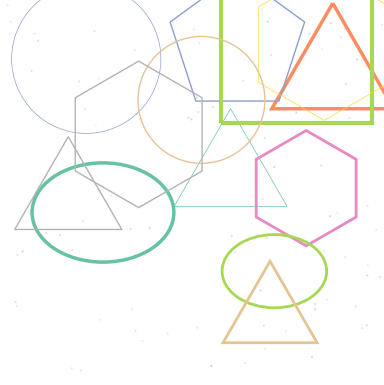[{"shape": "oval", "thickness": 2.5, "radius": 0.92, "center": [0.267, 0.448]}, {"shape": "triangle", "thickness": 0.5, "radius": 0.85, "center": [0.599, 0.549]}, {"shape": "triangle", "thickness": 2.5, "radius": 0.91, "center": [0.864, 0.809]}, {"shape": "pentagon", "thickness": 1, "radius": 0.92, "center": [0.617, 0.886]}, {"shape": "circle", "thickness": 0.5, "radius": 0.97, "center": [0.224, 0.847]}, {"shape": "hexagon", "thickness": 2, "radius": 0.75, "center": [0.795, 0.511]}, {"shape": "oval", "thickness": 2, "radius": 0.68, "center": [0.713, 0.296]}, {"shape": "square", "thickness": 3, "radius": 0.98, "center": [0.77, 0.876]}, {"shape": "hexagon", "thickness": 0.5, "radius": 0.98, "center": [0.842, 0.884]}, {"shape": "triangle", "thickness": 2, "radius": 0.71, "center": [0.701, 0.18]}, {"shape": "circle", "thickness": 1, "radius": 0.82, "center": [0.523, 0.741]}, {"shape": "triangle", "thickness": 1, "radius": 0.8, "center": [0.177, 0.484]}, {"shape": "hexagon", "thickness": 1, "radius": 0.95, "center": [0.36, 0.651]}]